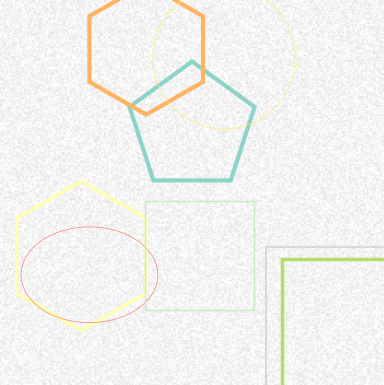[{"shape": "pentagon", "thickness": 3, "radius": 0.85, "center": [0.499, 0.669]}, {"shape": "hexagon", "thickness": 2.5, "radius": 0.97, "center": [0.212, 0.336]}, {"shape": "oval", "thickness": 0.5, "radius": 0.89, "center": [0.232, 0.286]}, {"shape": "hexagon", "thickness": 3, "radius": 0.85, "center": [0.38, 0.873]}, {"shape": "square", "thickness": 2.5, "radius": 0.83, "center": [0.897, 0.162]}, {"shape": "square", "thickness": 1.5, "radius": 0.99, "center": [0.887, 0.16]}, {"shape": "square", "thickness": 1, "radius": 0.71, "center": [0.518, 0.337]}, {"shape": "circle", "thickness": 0.5, "radius": 0.92, "center": [0.582, 0.85]}]